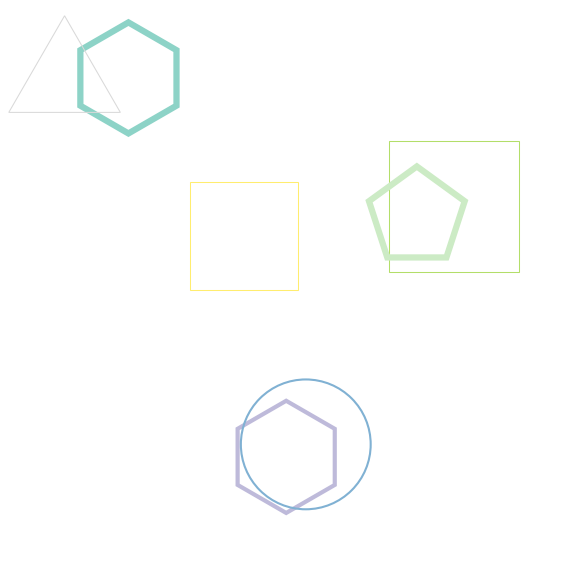[{"shape": "hexagon", "thickness": 3, "radius": 0.48, "center": [0.222, 0.864]}, {"shape": "hexagon", "thickness": 2, "radius": 0.49, "center": [0.496, 0.208]}, {"shape": "circle", "thickness": 1, "radius": 0.56, "center": [0.529, 0.23]}, {"shape": "square", "thickness": 0.5, "radius": 0.57, "center": [0.786, 0.642]}, {"shape": "triangle", "thickness": 0.5, "radius": 0.56, "center": [0.112, 0.86]}, {"shape": "pentagon", "thickness": 3, "radius": 0.44, "center": [0.722, 0.624]}, {"shape": "square", "thickness": 0.5, "radius": 0.47, "center": [0.423, 0.591]}]